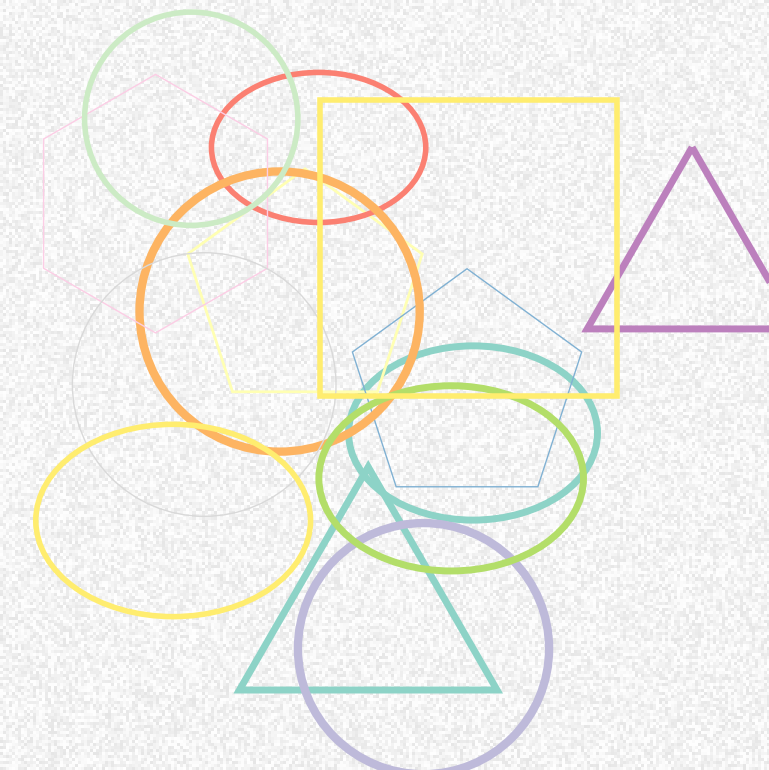[{"shape": "oval", "thickness": 2.5, "radius": 0.81, "center": [0.614, 0.438]}, {"shape": "triangle", "thickness": 2.5, "radius": 0.97, "center": [0.478, 0.2]}, {"shape": "pentagon", "thickness": 1, "radius": 0.8, "center": [0.396, 0.621]}, {"shape": "circle", "thickness": 3, "radius": 0.82, "center": [0.55, 0.158]}, {"shape": "oval", "thickness": 2, "radius": 0.7, "center": [0.414, 0.809]}, {"shape": "pentagon", "thickness": 0.5, "radius": 0.78, "center": [0.607, 0.494]}, {"shape": "circle", "thickness": 3, "radius": 0.91, "center": [0.363, 0.595]}, {"shape": "oval", "thickness": 2.5, "radius": 0.86, "center": [0.586, 0.379]}, {"shape": "hexagon", "thickness": 0.5, "radius": 0.84, "center": [0.202, 0.736]}, {"shape": "circle", "thickness": 0.5, "radius": 0.86, "center": [0.265, 0.501]}, {"shape": "triangle", "thickness": 2.5, "radius": 0.79, "center": [0.899, 0.651]}, {"shape": "circle", "thickness": 2, "radius": 0.69, "center": [0.248, 0.846]}, {"shape": "square", "thickness": 2, "radius": 0.96, "center": [0.608, 0.678]}, {"shape": "oval", "thickness": 2, "radius": 0.89, "center": [0.225, 0.324]}]